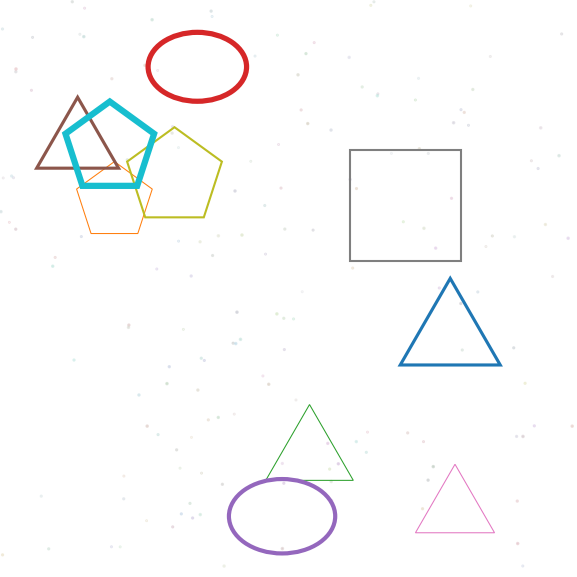[{"shape": "triangle", "thickness": 1.5, "radius": 0.5, "center": [0.78, 0.417]}, {"shape": "pentagon", "thickness": 0.5, "radius": 0.34, "center": [0.198, 0.65]}, {"shape": "triangle", "thickness": 0.5, "radius": 0.44, "center": [0.536, 0.211]}, {"shape": "oval", "thickness": 2.5, "radius": 0.43, "center": [0.342, 0.883]}, {"shape": "oval", "thickness": 2, "radius": 0.46, "center": [0.488, 0.105]}, {"shape": "triangle", "thickness": 1.5, "radius": 0.41, "center": [0.134, 0.749]}, {"shape": "triangle", "thickness": 0.5, "radius": 0.4, "center": [0.788, 0.116]}, {"shape": "square", "thickness": 1, "radius": 0.48, "center": [0.702, 0.643]}, {"shape": "pentagon", "thickness": 1, "radius": 0.43, "center": [0.302, 0.693]}, {"shape": "pentagon", "thickness": 3, "radius": 0.4, "center": [0.19, 0.743]}]